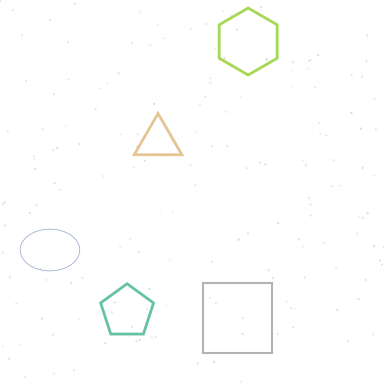[{"shape": "pentagon", "thickness": 2, "radius": 0.36, "center": [0.33, 0.191]}, {"shape": "oval", "thickness": 0.5, "radius": 0.39, "center": [0.13, 0.351]}, {"shape": "hexagon", "thickness": 2, "radius": 0.43, "center": [0.645, 0.892]}, {"shape": "triangle", "thickness": 2, "radius": 0.36, "center": [0.411, 0.634]}, {"shape": "square", "thickness": 1.5, "radius": 0.45, "center": [0.617, 0.174]}]